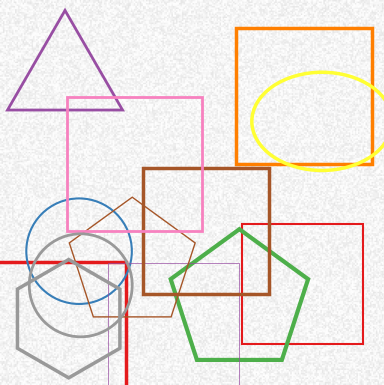[{"shape": "square", "thickness": 1.5, "radius": 0.78, "center": [0.785, 0.263]}, {"shape": "square", "thickness": 2.5, "radius": 0.88, "center": [0.15, 0.144]}, {"shape": "circle", "thickness": 1.5, "radius": 0.69, "center": [0.205, 0.348]}, {"shape": "pentagon", "thickness": 3, "radius": 0.94, "center": [0.622, 0.217]}, {"shape": "square", "thickness": 0.5, "radius": 0.85, "center": [0.45, 0.146]}, {"shape": "triangle", "thickness": 2, "radius": 0.86, "center": [0.169, 0.8]}, {"shape": "square", "thickness": 2.5, "radius": 0.88, "center": [0.789, 0.751]}, {"shape": "oval", "thickness": 2.5, "radius": 0.91, "center": [0.836, 0.685]}, {"shape": "square", "thickness": 2.5, "radius": 0.82, "center": [0.535, 0.4]}, {"shape": "pentagon", "thickness": 1, "radius": 0.86, "center": [0.343, 0.316]}, {"shape": "square", "thickness": 2, "radius": 0.87, "center": [0.349, 0.574]}, {"shape": "hexagon", "thickness": 2.5, "radius": 0.77, "center": [0.178, 0.172]}, {"shape": "circle", "thickness": 2, "radius": 0.67, "center": [0.21, 0.259]}]